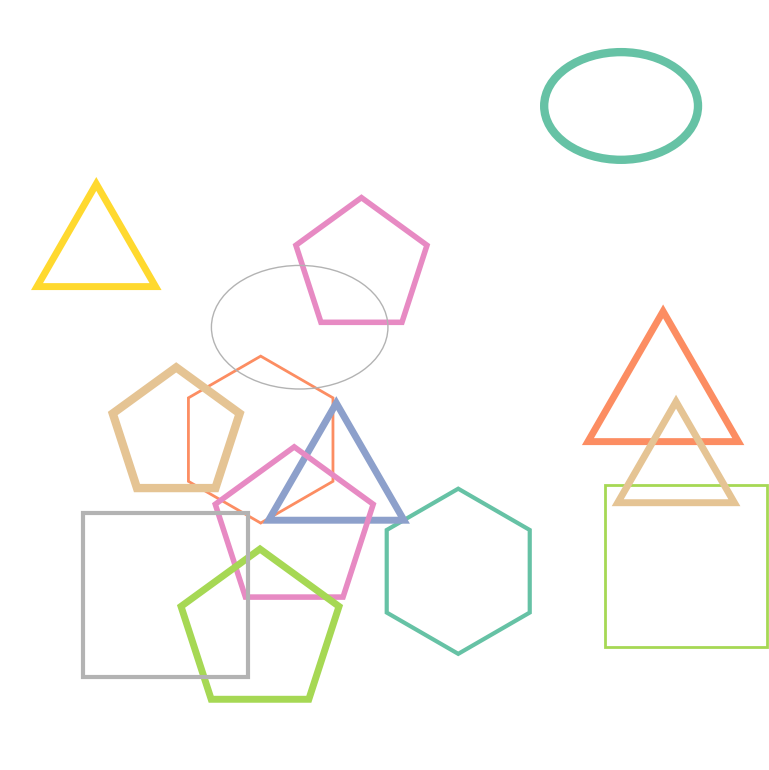[{"shape": "oval", "thickness": 3, "radius": 0.5, "center": [0.807, 0.862]}, {"shape": "hexagon", "thickness": 1.5, "radius": 0.54, "center": [0.595, 0.258]}, {"shape": "hexagon", "thickness": 1, "radius": 0.54, "center": [0.339, 0.429]}, {"shape": "triangle", "thickness": 2.5, "radius": 0.56, "center": [0.861, 0.483]}, {"shape": "triangle", "thickness": 2.5, "radius": 0.51, "center": [0.437, 0.375]}, {"shape": "pentagon", "thickness": 2, "radius": 0.45, "center": [0.469, 0.654]}, {"shape": "pentagon", "thickness": 2, "radius": 0.54, "center": [0.382, 0.312]}, {"shape": "square", "thickness": 1, "radius": 0.53, "center": [0.891, 0.265]}, {"shape": "pentagon", "thickness": 2.5, "radius": 0.54, "center": [0.338, 0.179]}, {"shape": "triangle", "thickness": 2.5, "radius": 0.44, "center": [0.125, 0.672]}, {"shape": "triangle", "thickness": 2.5, "radius": 0.44, "center": [0.878, 0.391]}, {"shape": "pentagon", "thickness": 3, "radius": 0.43, "center": [0.229, 0.436]}, {"shape": "square", "thickness": 1.5, "radius": 0.53, "center": [0.215, 0.228]}, {"shape": "oval", "thickness": 0.5, "radius": 0.57, "center": [0.389, 0.575]}]